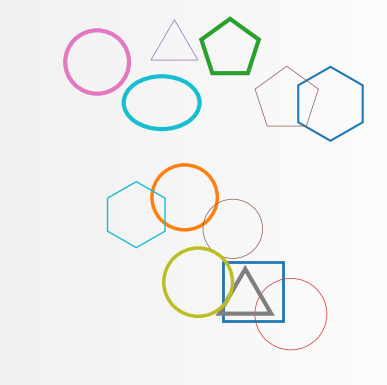[{"shape": "square", "thickness": 2, "radius": 0.39, "center": [0.654, 0.243]}, {"shape": "hexagon", "thickness": 1.5, "radius": 0.48, "center": [0.853, 0.73]}, {"shape": "circle", "thickness": 2.5, "radius": 0.42, "center": [0.477, 0.487]}, {"shape": "pentagon", "thickness": 3, "radius": 0.39, "center": [0.594, 0.873]}, {"shape": "circle", "thickness": 0.5, "radius": 0.46, "center": [0.751, 0.184]}, {"shape": "triangle", "thickness": 0.5, "radius": 0.35, "center": [0.45, 0.879]}, {"shape": "pentagon", "thickness": 0.5, "radius": 0.43, "center": [0.74, 0.742]}, {"shape": "circle", "thickness": 0.5, "radius": 0.38, "center": [0.601, 0.406]}, {"shape": "circle", "thickness": 3, "radius": 0.41, "center": [0.251, 0.839]}, {"shape": "triangle", "thickness": 3, "radius": 0.39, "center": [0.633, 0.224]}, {"shape": "circle", "thickness": 2.5, "radius": 0.44, "center": [0.511, 0.267]}, {"shape": "hexagon", "thickness": 1, "radius": 0.43, "center": [0.352, 0.442]}, {"shape": "oval", "thickness": 3, "radius": 0.49, "center": [0.417, 0.733]}]